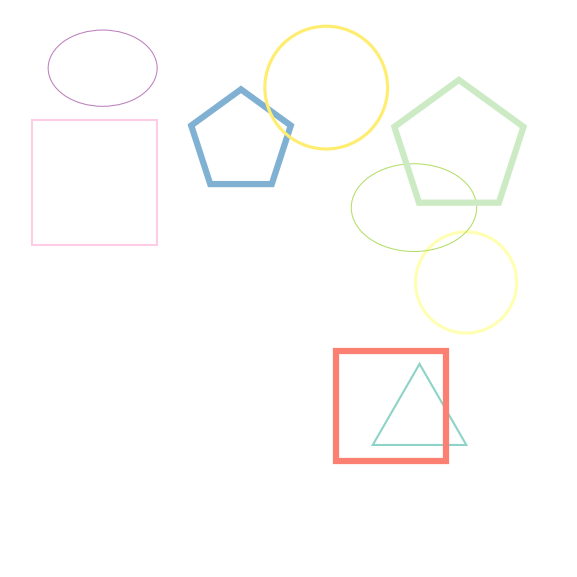[{"shape": "triangle", "thickness": 1, "radius": 0.47, "center": [0.726, 0.275]}, {"shape": "circle", "thickness": 1.5, "radius": 0.44, "center": [0.807, 0.51]}, {"shape": "square", "thickness": 3, "radius": 0.48, "center": [0.677, 0.296]}, {"shape": "pentagon", "thickness": 3, "radius": 0.45, "center": [0.417, 0.754]}, {"shape": "oval", "thickness": 0.5, "radius": 0.54, "center": [0.717, 0.64]}, {"shape": "square", "thickness": 1, "radius": 0.54, "center": [0.164, 0.683]}, {"shape": "oval", "thickness": 0.5, "radius": 0.47, "center": [0.178, 0.881]}, {"shape": "pentagon", "thickness": 3, "radius": 0.59, "center": [0.795, 0.743]}, {"shape": "circle", "thickness": 1.5, "radius": 0.53, "center": [0.565, 0.847]}]